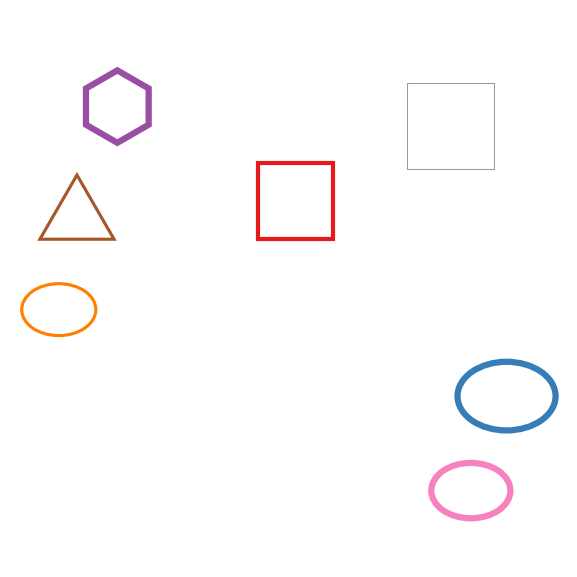[{"shape": "square", "thickness": 2, "radius": 0.33, "center": [0.511, 0.651]}, {"shape": "oval", "thickness": 3, "radius": 0.42, "center": [0.877, 0.313]}, {"shape": "hexagon", "thickness": 3, "radius": 0.31, "center": [0.203, 0.815]}, {"shape": "oval", "thickness": 1.5, "radius": 0.32, "center": [0.102, 0.463]}, {"shape": "triangle", "thickness": 1.5, "radius": 0.37, "center": [0.133, 0.622]}, {"shape": "oval", "thickness": 3, "radius": 0.34, "center": [0.815, 0.15]}, {"shape": "square", "thickness": 0.5, "radius": 0.37, "center": [0.78, 0.782]}]